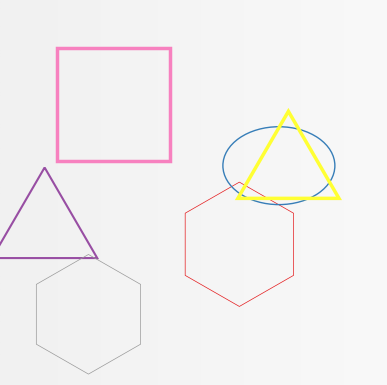[{"shape": "hexagon", "thickness": 0.5, "radius": 0.81, "center": [0.618, 0.365]}, {"shape": "oval", "thickness": 1, "radius": 0.72, "center": [0.72, 0.57]}, {"shape": "triangle", "thickness": 1.5, "radius": 0.78, "center": [0.115, 0.408]}, {"shape": "triangle", "thickness": 2.5, "radius": 0.75, "center": [0.744, 0.56]}, {"shape": "square", "thickness": 2.5, "radius": 0.73, "center": [0.293, 0.728]}, {"shape": "hexagon", "thickness": 0.5, "radius": 0.78, "center": [0.228, 0.184]}]